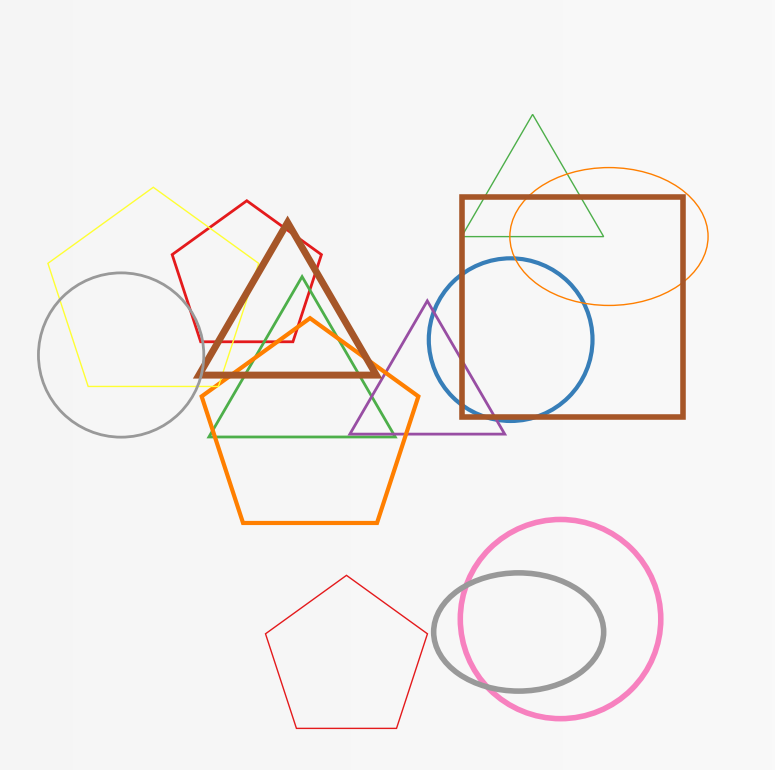[{"shape": "pentagon", "thickness": 0.5, "radius": 0.55, "center": [0.447, 0.143]}, {"shape": "pentagon", "thickness": 1, "radius": 0.51, "center": [0.318, 0.638]}, {"shape": "circle", "thickness": 1.5, "radius": 0.53, "center": [0.659, 0.559]}, {"shape": "triangle", "thickness": 1, "radius": 0.69, "center": [0.39, 0.502]}, {"shape": "triangle", "thickness": 0.5, "radius": 0.53, "center": [0.687, 0.746]}, {"shape": "triangle", "thickness": 1, "radius": 0.58, "center": [0.551, 0.494]}, {"shape": "oval", "thickness": 0.5, "radius": 0.64, "center": [0.786, 0.693]}, {"shape": "pentagon", "thickness": 1.5, "radius": 0.74, "center": [0.4, 0.44]}, {"shape": "pentagon", "thickness": 0.5, "radius": 0.71, "center": [0.198, 0.614]}, {"shape": "square", "thickness": 2, "radius": 0.72, "center": [0.739, 0.601]}, {"shape": "triangle", "thickness": 2.5, "radius": 0.66, "center": [0.371, 0.579]}, {"shape": "circle", "thickness": 2, "radius": 0.65, "center": [0.723, 0.196]}, {"shape": "oval", "thickness": 2, "radius": 0.55, "center": [0.669, 0.179]}, {"shape": "circle", "thickness": 1, "radius": 0.53, "center": [0.156, 0.539]}]